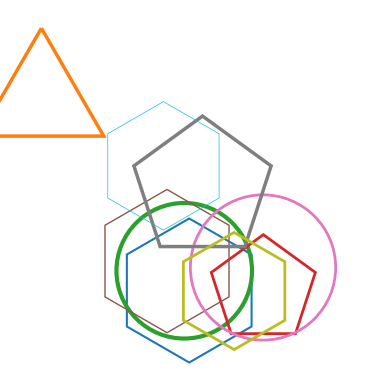[{"shape": "hexagon", "thickness": 1.5, "radius": 0.94, "center": [0.491, 0.245]}, {"shape": "triangle", "thickness": 2.5, "radius": 0.93, "center": [0.108, 0.74]}, {"shape": "circle", "thickness": 3, "radius": 0.88, "center": [0.479, 0.297]}, {"shape": "pentagon", "thickness": 2, "radius": 0.71, "center": [0.684, 0.248]}, {"shape": "hexagon", "thickness": 1, "radius": 0.93, "center": [0.434, 0.322]}, {"shape": "circle", "thickness": 2, "radius": 0.94, "center": [0.683, 0.305]}, {"shape": "pentagon", "thickness": 2.5, "radius": 0.94, "center": [0.526, 0.511]}, {"shape": "hexagon", "thickness": 2, "radius": 0.76, "center": [0.608, 0.244]}, {"shape": "hexagon", "thickness": 0.5, "radius": 0.83, "center": [0.424, 0.569]}]